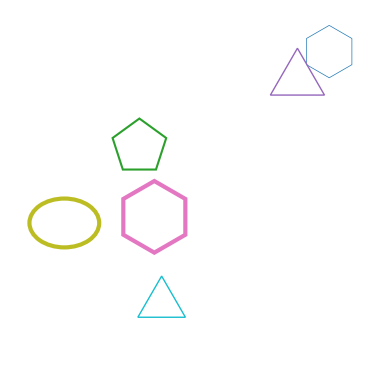[{"shape": "hexagon", "thickness": 0.5, "radius": 0.34, "center": [0.855, 0.866]}, {"shape": "pentagon", "thickness": 1.5, "radius": 0.37, "center": [0.362, 0.619]}, {"shape": "triangle", "thickness": 1, "radius": 0.41, "center": [0.773, 0.794]}, {"shape": "hexagon", "thickness": 3, "radius": 0.47, "center": [0.401, 0.437]}, {"shape": "oval", "thickness": 3, "radius": 0.45, "center": [0.167, 0.421]}, {"shape": "triangle", "thickness": 1, "radius": 0.36, "center": [0.42, 0.212]}]